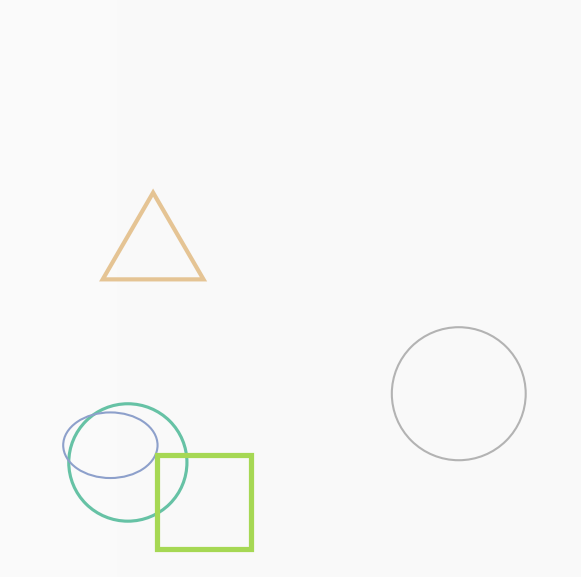[{"shape": "circle", "thickness": 1.5, "radius": 0.51, "center": [0.22, 0.198]}, {"shape": "oval", "thickness": 1, "radius": 0.41, "center": [0.19, 0.228]}, {"shape": "square", "thickness": 2.5, "radius": 0.41, "center": [0.351, 0.131]}, {"shape": "triangle", "thickness": 2, "radius": 0.5, "center": [0.263, 0.565]}, {"shape": "circle", "thickness": 1, "radius": 0.58, "center": [0.789, 0.317]}]